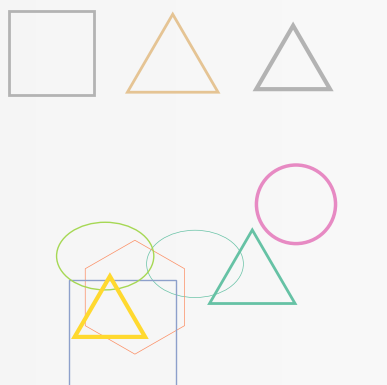[{"shape": "triangle", "thickness": 2, "radius": 0.64, "center": [0.651, 0.275]}, {"shape": "oval", "thickness": 0.5, "radius": 0.62, "center": [0.503, 0.315]}, {"shape": "hexagon", "thickness": 0.5, "radius": 0.74, "center": [0.348, 0.228]}, {"shape": "square", "thickness": 1, "radius": 0.69, "center": [0.316, 0.135]}, {"shape": "circle", "thickness": 2.5, "radius": 0.51, "center": [0.764, 0.469]}, {"shape": "oval", "thickness": 1, "radius": 0.63, "center": [0.271, 0.335]}, {"shape": "triangle", "thickness": 3, "radius": 0.52, "center": [0.284, 0.177]}, {"shape": "triangle", "thickness": 2, "radius": 0.68, "center": [0.446, 0.828]}, {"shape": "square", "thickness": 2, "radius": 0.55, "center": [0.132, 0.862]}, {"shape": "triangle", "thickness": 3, "radius": 0.55, "center": [0.756, 0.823]}]